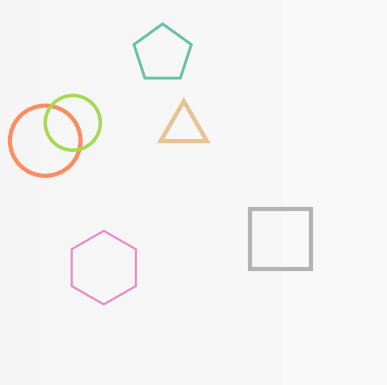[{"shape": "pentagon", "thickness": 2, "radius": 0.39, "center": [0.42, 0.86]}, {"shape": "circle", "thickness": 3, "radius": 0.46, "center": [0.117, 0.635]}, {"shape": "hexagon", "thickness": 1.5, "radius": 0.48, "center": [0.268, 0.305]}, {"shape": "circle", "thickness": 2.5, "radius": 0.36, "center": [0.188, 0.681]}, {"shape": "triangle", "thickness": 3, "radius": 0.35, "center": [0.474, 0.668]}, {"shape": "square", "thickness": 3, "radius": 0.39, "center": [0.723, 0.379]}]